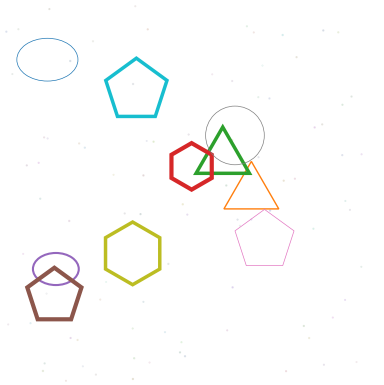[{"shape": "oval", "thickness": 0.5, "radius": 0.4, "center": [0.123, 0.845]}, {"shape": "triangle", "thickness": 1, "radius": 0.41, "center": [0.653, 0.499]}, {"shape": "triangle", "thickness": 2.5, "radius": 0.4, "center": [0.579, 0.59]}, {"shape": "hexagon", "thickness": 3, "radius": 0.3, "center": [0.498, 0.568]}, {"shape": "oval", "thickness": 1.5, "radius": 0.3, "center": [0.145, 0.301]}, {"shape": "pentagon", "thickness": 3, "radius": 0.37, "center": [0.141, 0.231]}, {"shape": "pentagon", "thickness": 0.5, "radius": 0.4, "center": [0.687, 0.375]}, {"shape": "circle", "thickness": 0.5, "radius": 0.38, "center": [0.61, 0.648]}, {"shape": "hexagon", "thickness": 2.5, "radius": 0.41, "center": [0.345, 0.342]}, {"shape": "pentagon", "thickness": 2.5, "radius": 0.42, "center": [0.354, 0.765]}]